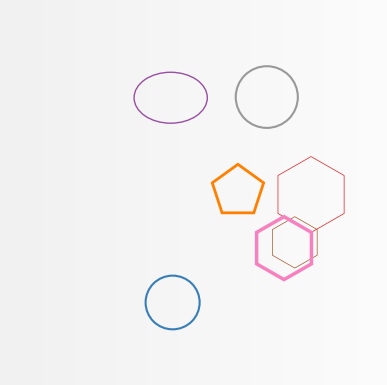[{"shape": "hexagon", "thickness": 0.5, "radius": 0.49, "center": [0.803, 0.495]}, {"shape": "circle", "thickness": 1.5, "radius": 0.35, "center": [0.445, 0.214]}, {"shape": "oval", "thickness": 1, "radius": 0.47, "center": [0.44, 0.746]}, {"shape": "pentagon", "thickness": 2, "radius": 0.35, "center": [0.614, 0.504]}, {"shape": "hexagon", "thickness": 0.5, "radius": 0.33, "center": [0.761, 0.37]}, {"shape": "hexagon", "thickness": 2.5, "radius": 0.41, "center": [0.733, 0.356]}, {"shape": "circle", "thickness": 1.5, "radius": 0.4, "center": [0.688, 0.748]}]